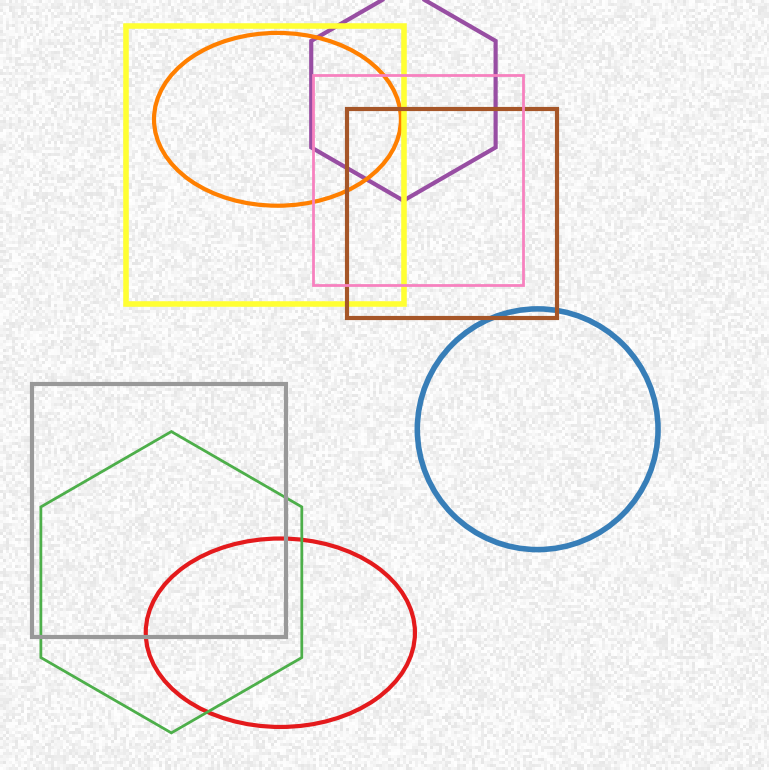[{"shape": "oval", "thickness": 1.5, "radius": 0.87, "center": [0.364, 0.178]}, {"shape": "circle", "thickness": 2, "radius": 0.78, "center": [0.698, 0.443]}, {"shape": "hexagon", "thickness": 1, "radius": 0.98, "center": [0.223, 0.244]}, {"shape": "hexagon", "thickness": 1.5, "radius": 0.69, "center": [0.524, 0.878]}, {"shape": "oval", "thickness": 1.5, "radius": 0.8, "center": [0.36, 0.845]}, {"shape": "square", "thickness": 2, "radius": 0.9, "center": [0.344, 0.786]}, {"shape": "square", "thickness": 1.5, "radius": 0.68, "center": [0.587, 0.723]}, {"shape": "square", "thickness": 1, "radius": 0.68, "center": [0.542, 0.767]}, {"shape": "square", "thickness": 1.5, "radius": 0.82, "center": [0.206, 0.337]}]